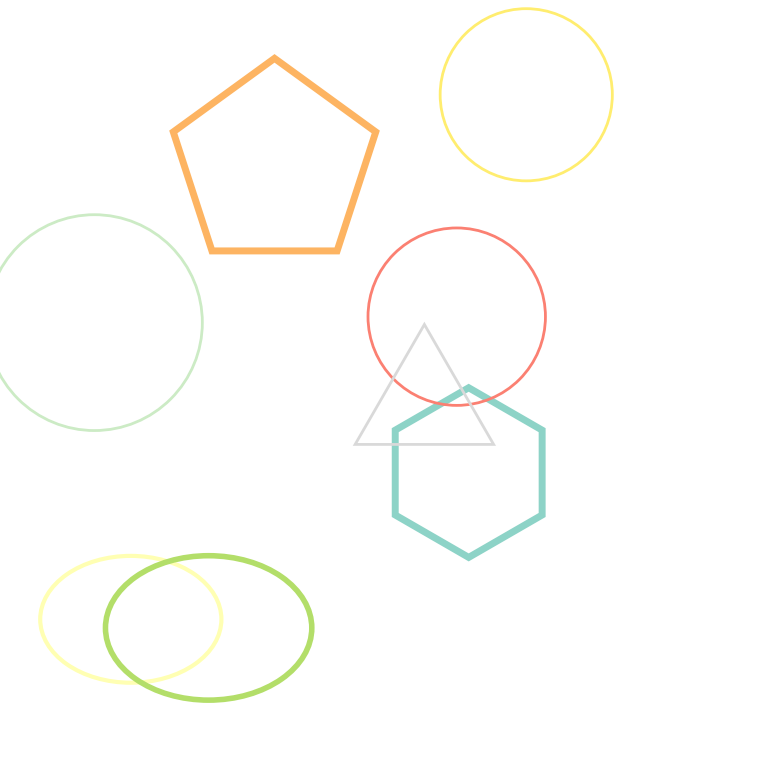[{"shape": "hexagon", "thickness": 2.5, "radius": 0.55, "center": [0.609, 0.386]}, {"shape": "oval", "thickness": 1.5, "radius": 0.59, "center": [0.17, 0.196]}, {"shape": "circle", "thickness": 1, "radius": 0.58, "center": [0.593, 0.589]}, {"shape": "pentagon", "thickness": 2.5, "radius": 0.69, "center": [0.357, 0.786]}, {"shape": "oval", "thickness": 2, "radius": 0.67, "center": [0.271, 0.185]}, {"shape": "triangle", "thickness": 1, "radius": 0.52, "center": [0.551, 0.475]}, {"shape": "circle", "thickness": 1, "radius": 0.7, "center": [0.123, 0.581]}, {"shape": "circle", "thickness": 1, "radius": 0.56, "center": [0.683, 0.877]}]